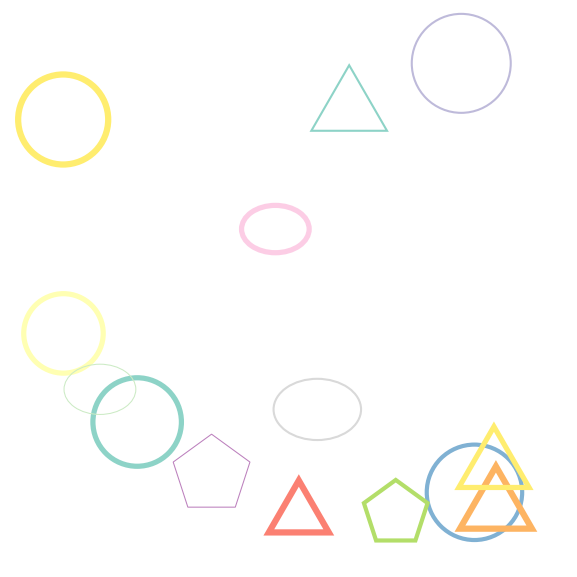[{"shape": "triangle", "thickness": 1, "radius": 0.38, "center": [0.605, 0.811]}, {"shape": "circle", "thickness": 2.5, "radius": 0.38, "center": [0.238, 0.268]}, {"shape": "circle", "thickness": 2.5, "radius": 0.34, "center": [0.11, 0.422]}, {"shape": "circle", "thickness": 1, "radius": 0.43, "center": [0.799, 0.889]}, {"shape": "triangle", "thickness": 3, "radius": 0.3, "center": [0.517, 0.107]}, {"shape": "circle", "thickness": 2, "radius": 0.41, "center": [0.822, 0.147]}, {"shape": "triangle", "thickness": 3, "radius": 0.36, "center": [0.859, 0.12]}, {"shape": "pentagon", "thickness": 2, "radius": 0.29, "center": [0.685, 0.11]}, {"shape": "oval", "thickness": 2.5, "radius": 0.29, "center": [0.477, 0.603]}, {"shape": "oval", "thickness": 1, "radius": 0.38, "center": [0.549, 0.29]}, {"shape": "pentagon", "thickness": 0.5, "radius": 0.35, "center": [0.366, 0.177]}, {"shape": "oval", "thickness": 0.5, "radius": 0.31, "center": [0.173, 0.325]}, {"shape": "triangle", "thickness": 2.5, "radius": 0.35, "center": [0.855, 0.19]}, {"shape": "circle", "thickness": 3, "radius": 0.39, "center": [0.109, 0.792]}]